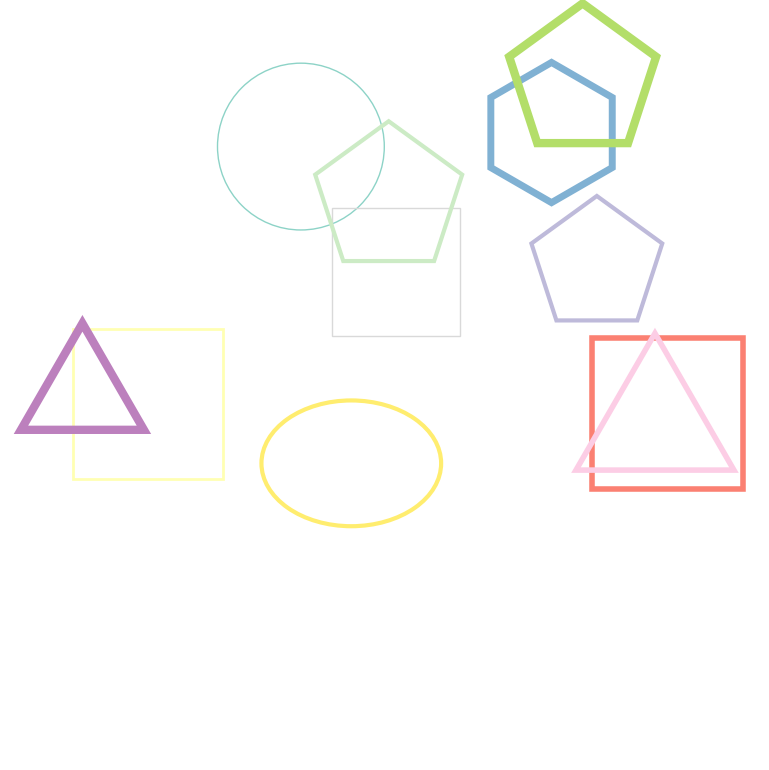[{"shape": "circle", "thickness": 0.5, "radius": 0.54, "center": [0.391, 0.81]}, {"shape": "square", "thickness": 1, "radius": 0.49, "center": [0.192, 0.476]}, {"shape": "pentagon", "thickness": 1.5, "radius": 0.45, "center": [0.775, 0.656]}, {"shape": "square", "thickness": 2, "radius": 0.49, "center": [0.867, 0.463]}, {"shape": "hexagon", "thickness": 2.5, "radius": 0.46, "center": [0.716, 0.828]}, {"shape": "pentagon", "thickness": 3, "radius": 0.5, "center": [0.757, 0.895]}, {"shape": "triangle", "thickness": 2, "radius": 0.59, "center": [0.851, 0.449]}, {"shape": "square", "thickness": 0.5, "radius": 0.42, "center": [0.514, 0.647]}, {"shape": "triangle", "thickness": 3, "radius": 0.46, "center": [0.107, 0.488]}, {"shape": "pentagon", "thickness": 1.5, "radius": 0.5, "center": [0.505, 0.742]}, {"shape": "oval", "thickness": 1.5, "radius": 0.58, "center": [0.456, 0.398]}]